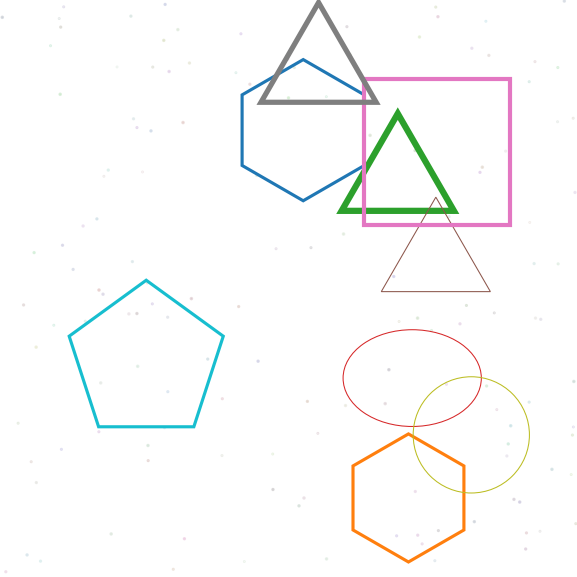[{"shape": "hexagon", "thickness": 1.5, "radius": 0.61, "center": [0.525, 0.774]}, {"shape": "hexagon", "thickness": 1.5, "radius": 0.55, "center": [0.707, 0.137]}, {"shape": "triangle", "thickness": 3, "radius": 0.56, "center": [0.689, 0.69]}, {"shape": "oval", "thickness": 0.5, "radius": 0.6, "center": [0.714, 0.344]}, {"shape": "triangle", "thickness": 0.5, "radius": 0.55, "center": [0.755, 0.549]}, {"shape": "square", "thickness": 2, "radius": 0.63, "center": [0.756, 0.736]}, {"shape": "triangle", "thickness": 2.5, "radius": 0.58, "center": [0.552, 0.88]}, {"shape": "circle", "thickness": 0.5, "radius": 0.5, "center": [0.816, 0.246]}, {"shape": "pentagon", "thickness": 1.5, "radius": 0.7, "center": [0.253, 0.374]}]